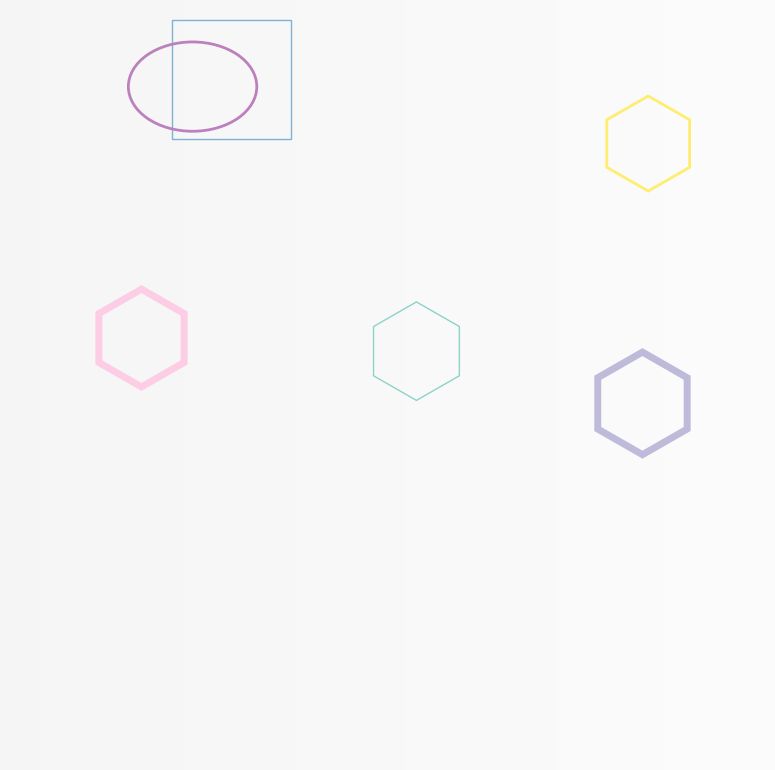[{"shape": "hexagon", "thickness": 0.5, "radius": 0.32, "center": [0.537, 0.544]}, {"shape": "hexagon", "thickness": 2.5, "radius": 0.33, "center": [0.829, 0.476]}, {"shape": "square", "thickness": 0.5, "radius": 0.38, "center": [0.299, 0.897]}, {"shape": "hexagon", "thickness": 2.5, "radius": 0.32, "center": [0.183, 0.561]}, {"shape": "oval", "thickness": 1, "radius": 0.41, "center": [0.248, 0.888]}, {"shape": "hexagon", "thickness": 1, "radius": 0.31, "center": [0.836, 0.814]}]